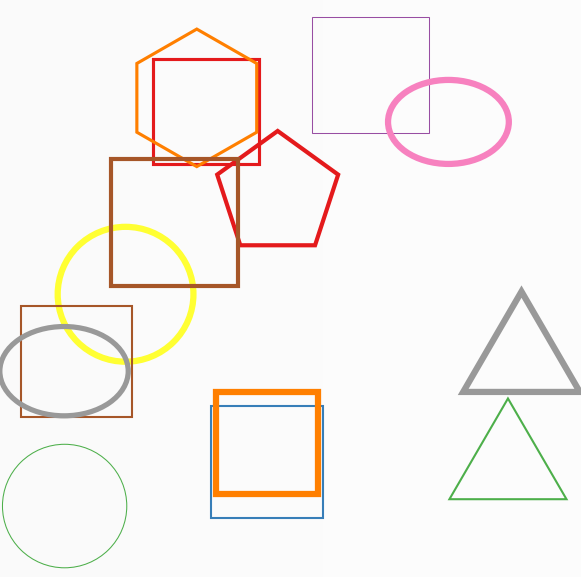[{"shape": "square", "thickness": 1.5, "radius": 0.46, "center": [0.354, 0.806]}, {"shape": "pentagon", "thickness": 2, "radius": 0.55, "center": [0.478, 0.663]}, {"shape": "square", "thickness": 1, "radius": 0.48, "center": [0.459, 0.199]}, {"shape": "triangle", "thickness": 1, "radius": 0.58, "center": [0.874, 0.193]}, {"shape": "circle", "thickness": 0.5, "radius": 0.53, "center": [0.111, 0.123]}, {"shape": "square", "thickness": 0.5, "radius": 0.5, "center": [0.637, 0.868]}, {"shape": "hexagon", "thickness": 1.5, "radius": 0.6, "center": [0.339, 0.83]}, {"shape": "square", "thickness": 3, "radius": 0.44, "center": [0.459, 0.232]}, {"shape": "circle", "thickness": 3, "radius": 0.58, "center": [0.216, 0.49]}, {"shape": "square", "thickness": 1, "radius": 0.48, "center": [0.131, 0.373]}, {"shape": "square", "thickness": 2, "radius": 0.55, "center": [0.3, 0.614]}, {"shape": "oval", "thickness": 3, "radius": 0.52, "center": [0.771, 0.788]}, {"shape": "oval", "thickness": 2.5, "radius": 0.55, "center": [0.11, 0.356]}, {"shape": "triangle", "thickness": 3, "radius": 0.58, "center": [0.897, 0.378]}]